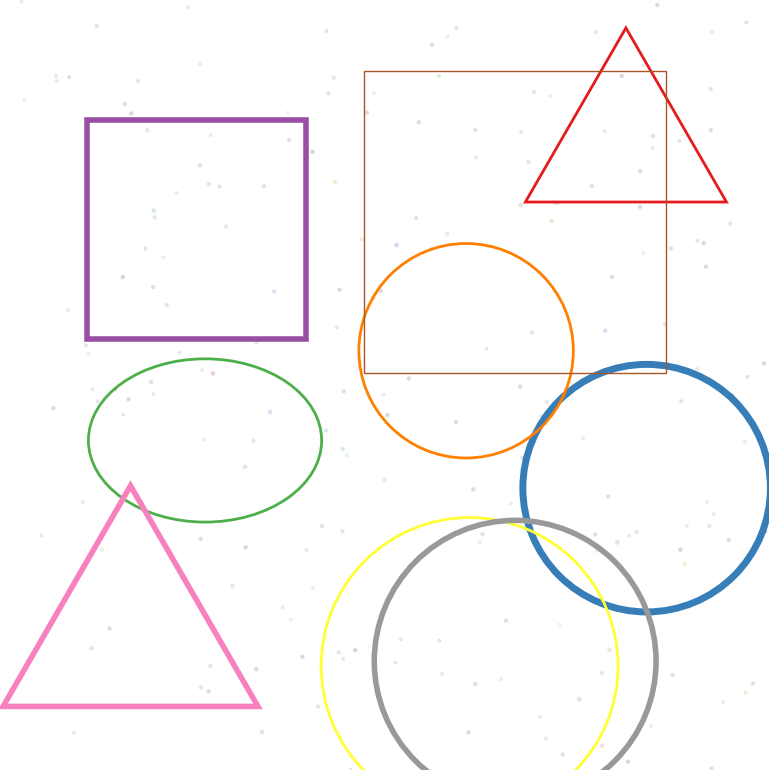[{"shape": "triangle", "thickness": 1, "radius": 0.75, "center": [0.813, 0.813]}, {"shape": "circle", "thickness": 2.5, "radius": 0.8, "center": [0.84, 0.366]}, {"shape": "oval", "thickness": 1, "radius": 0.76, "center": [0.266, 0.428]}, {"shape": "square", "thickness": 2, "radius": 0.71, "center": [0.255, 0.702]}, {"shape": "circle", "thickness": 1, "radius": 0.7, "center": [0.605, 0.544]}, {"shape": "circle", "thickness": 1, "radius": 0.96, "center": [0.61, 0.135]}, {"shape": "square", "thickness": 0.5, "radius": 0.98, "center": [0.669, 0.711]}, {"shape": "triangle", "thickness": 2, "radius": 0.96, "center": [0.169, 0.178]}, {"shape": "circle", "thickness": 2, "radius": 0.91, "center": [0.669, 0.141]}]